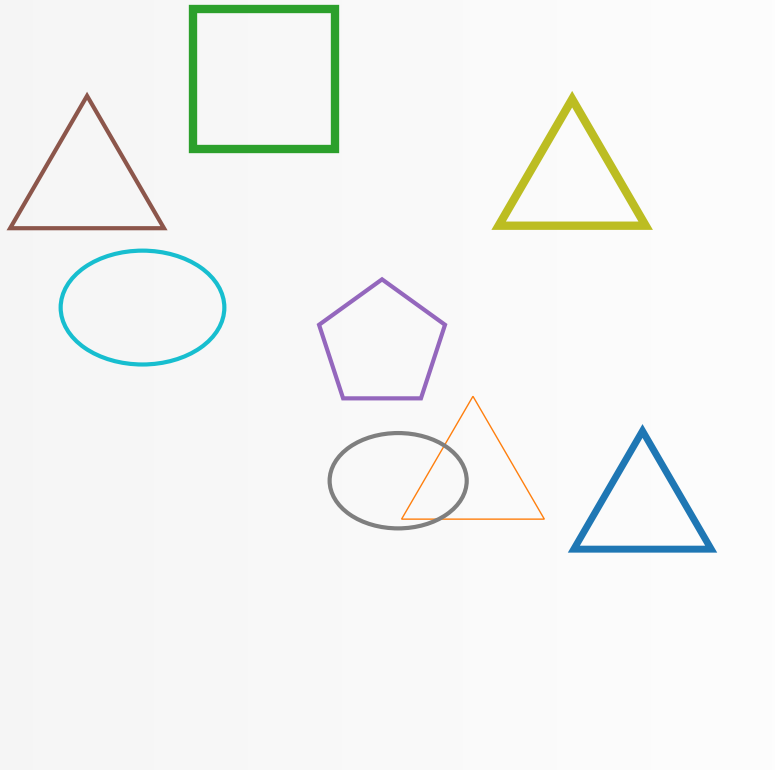[{"shape": "triangle", "thickness": 2.5, "radius": 0.51, "center": [0.829, 0.338]}, {"shape": "triangle", "thickness": 0.5, "radius": 0.53, "center": [0.61, 0.379]}, {"shape": "square", "thickness": 3, "radius": 0.46, "center": [0.341, 0.897]}, {"shape": "pentagon", "thickness": 1.5, "radius": 0.43, "center": [0.493, 0.552]}, {"shape": "triangle", "thickness": 1.5, "radius": 0.57, "center": [0.112, 0.761]}, {"shape": "oval", "thickness": 1.5, "radius": 0.44, "center": [0.514, 0.376]}, {"shape": "triangle", "thickness": 3, "radius": 0.55, "center": [0.738, 0.762]}, {"shape": "oval", "thickness": 1.5, "radius": 0.53, "center": [0.184, 0.601]}]